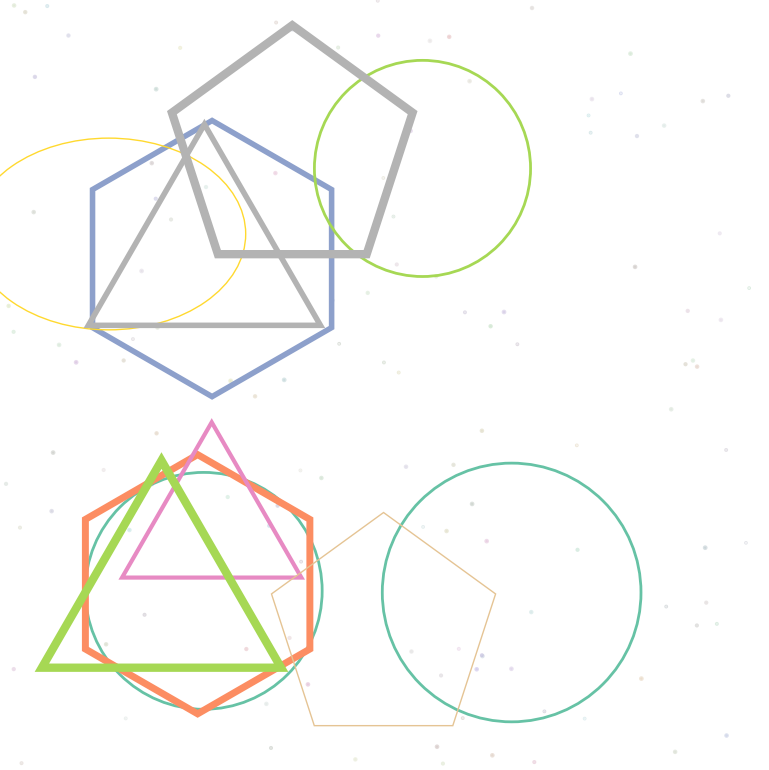[{"shape": "circle", "thickness": 1, "radius": 0.77, "center": [0.265, 0.233]}, {"shape": "circle", "thickness": 1, "radius": 0.84, "center": [0.664, 0.231]}, {"shape": "hexagon", "thickness": 2.5, "radius": 0.84, "center": [0.257, 0.241]}, {"shape": "hexagon", "thickness": 2, "radius": 0.9, "center": [0.275, 0.664]}, {"shape": "triangle", "thickness": 1.5, "radius": 0.67, "center": [0.275, 0.317]}, {"shape": "circle", "thickness": 1, "radius": 0.7, "center": [0.549, 0.781]}, {"shape": "triangle", "thickness": 3, "radius": 0.9, "center": [0.21, 0.223]}, {"shape": "oval", "thickness": 0.5, "radius": 0.89, "center": [0.141, 0.696]}, {"shape": "pentagon", "thickness": 0.5, "radius": 0.77, "center": [0.498, 0.181]}, {"shape": "pentagon", "thickness": 3, "radius": 0.82, "center": [0.38, 0.803]}, {"shape": "triangle", "thickness": 2, "radius": 0.87, "center": [0.265, 0.664]}]